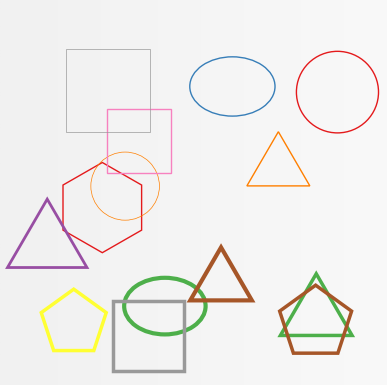[{"shape": "hexagon", "thickness": 1, "radius": 0.59, "center": [0.264, 0.461]}, {"shape": "circle", "thickness": 1, "radius": 0.53, "center": [0.871, 0.761]}, {"shape": "oval", "thickness": 1, "radius": 0.55, "center": [0.6, 0.775]}, {"shape": "oval", "thickness": 3, "radius": 0.53, "center": [0.425, 0.205]}, {"shape": "triangle", "thickness": 2.5, "radius": 0.53, "center": [0.816, 0.182]}, {"shape": "triangle", "thickness": 2, "radius": 0.59, "center": [0.122, 0.364]}, {"shape": "circle", "thickness": 0.5, "radius": 0.44, "center": [0.323, 0.517]}, {"shape": "triangle", "thickness": 1, "radius": 0.47, "center": [0.718, 0.564]}, {"shape": "pentagon", "thickness": 2.5, "radius": 0.44, "center": [0.19, 0.161]}, {"shape": "pentagon", "thickness": 2.5, "radius": 0.49, "center": [0.815, 0.162]}, {"shape": "triangle", "thickness": 3, "radius": 0.46, "center": [0.57, 0.266]}, {"shape": "square", "thickness": 1, "radius": 0.42, "center": [0.359, 0.634]}, {"shape": "square", "thickness": 0.5, "radius": 0.54, "center": [0.279, 0.765]}, {"shape": "square", "thickness": 2.5, "radius": 0.45, "center": [0.383, 0.128]}]